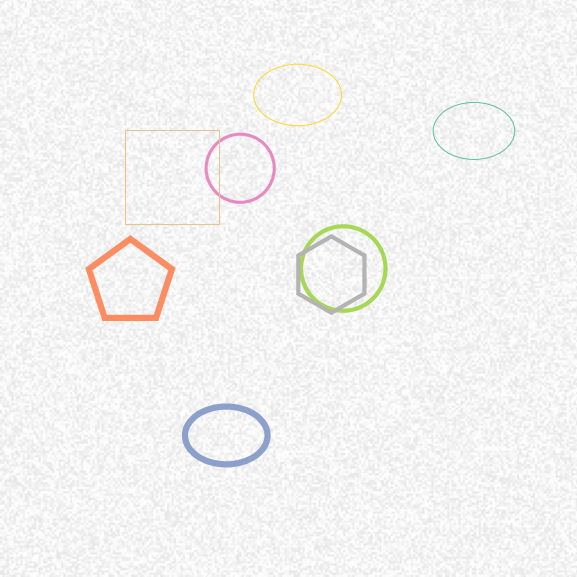[{"shape": "oval", "thickness": 0.5, "radius": 0.35, "center": [0.821, 0.772]}, {"shape": "pentagon", "thickness": 3, "radius": 0.38, "center": [0.226, 0.51]}, {"shape": "oval", "thickness": 3, "radius": 0.36, "center": [0.392, 0.245]}, {"shape": "circle", "thickness": 1.5, "radius": 0.3, "center": [0.416, 0.708]}, {"shape": "circle", "thickness": 2, "radius": 0.37, "center": [0.594, 0.534]}, {"shape": "oval", "thickness": 0.5, "radius": 0.38, "center": [0.515, 0.835]}, {"shape": "square", "thickness": 0.5, "radius": 0.41, "center": [0.298, 0.692]}, {"shape": "hexagon", "thickness": 2, "radius": 0.33, "center": [0.574, 0.524]}]